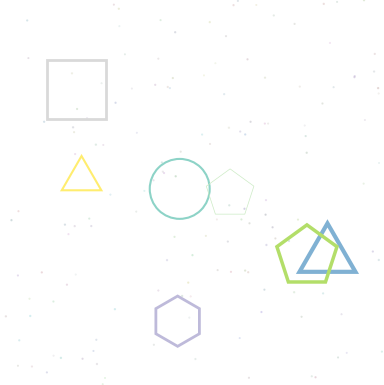[{"shape": "circle", "thickness": 1.5, "radius": 0.39, "center": [0.467, 0.509]}, {"shape": "hexagon", "thickness": 2, "radius": 0.33, "center": [0.461, 0.166]}, {"shape": "triangle", "thickness": 3, "radius": 0.42, "center": [0.851, 0.336]}, {"shape": "pentagon", "thickness": 2.5, "radius": 0.41, "center": [0.797, 0.334]}, {"shape": "square", "thickness": 2, "radius": 0.38, "center": [0.2, 0.767]}, {"shape": "pentagon", "thickness": 0.5, "radius": 0.32, "center": [0.598, 0.496]}, {"shape": "triangle", "thickness": 1.5, "radius": 0.3, "center": [0.212, 0.535]}]